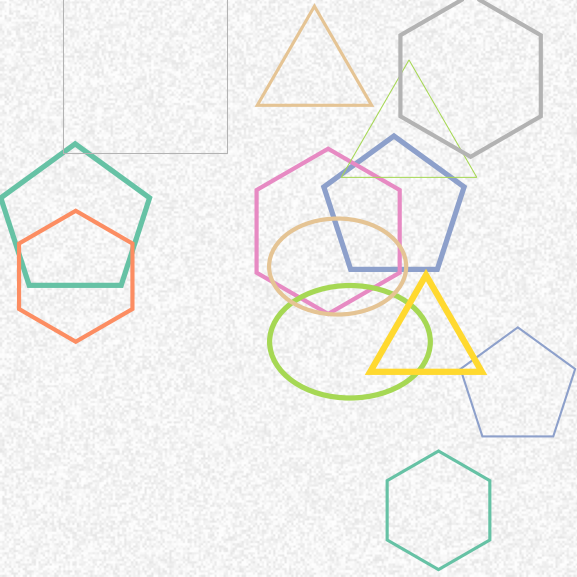[{"shape": "hexagon", "thickness": 1.5, "radius": 0.51, "center": [0.759, 0.115]}, {"shape": "pentagon", "thickness": 2.5, "radius": 0.68, "center": [0.13, 0.615]}, {"shape": "hexagon", "thickness": 2, "radius": 0.57, "center": [0.131, 0.521]}, {"shape": "pentagon", "thickness": 1, "radius": 0.52, "center": [0.897, 0.328]}, {"shape": "pentagon", "thickness": 2.5, "radius": 0.64, "center": [0.682, 0.636]}, {"shape": "hexagon", "thickness": 2, "radius": 0.72, "center": [0.568, 0.599]}, {"shape": "triangle", "thickness": 0.5, "radius": 0.68, "center": [0.708, 0.76]}, {"shape": "oval", "thickness": 2.5, "radius": 0.7, "center": [0.606, 0.407]}, {"shape": "triangle", "thickness": 3, "radius": 0.56, "center": [0.738, 0.411]}, {"shape": "triangle", "thickness": 1.5, "radius": 0.57, "center": [0.544, 0.874]}, {"shape": "oval", "thickness": 2, "radius": 0.59, "center": [0.585, 0.538]}, {"shape": "hexagon", "thickness": 2, "radius": 0.7, "center": [0.815, 0.868]}, {"shape": "square", "thickness": 0.5, "radius": 0.71, "center": [0.251, 0.876]}]